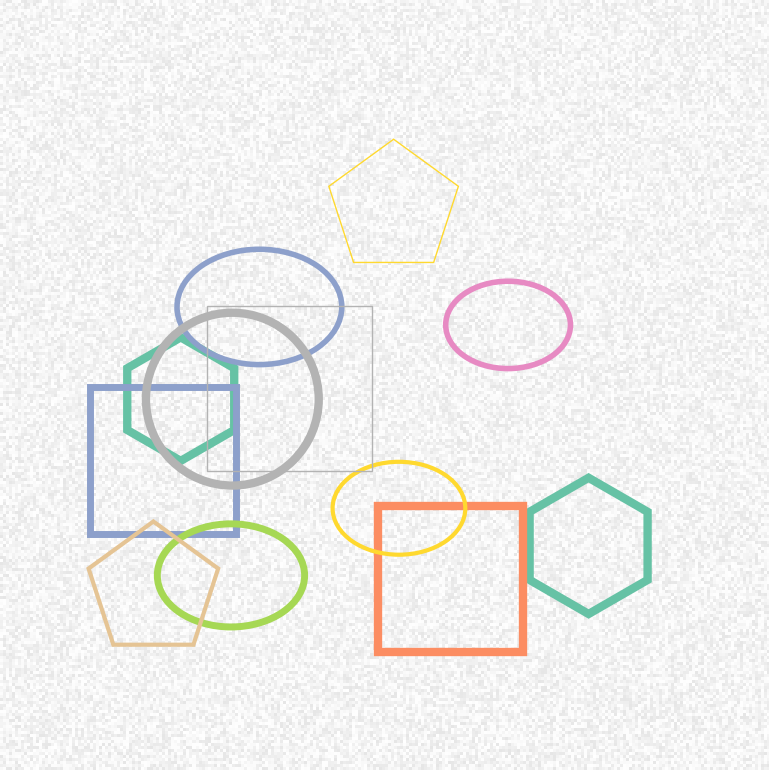[{"shape": "hexagon", "thickness": 3, "radius": 0.44, "center": [0.764, 0.291]}, {"shape": "hexagon", "thickness": 3, "radius": 0.4, "center": [0.235, 0.482]}, {"shape": "square", "thickness": 3, "radius": 0.47, "center": [0.585, 0.248]}, {"shape": "oval", "thickness": 2, "radius": 0.53, "center": [0.337, 0.601]}, {"shape": "square", "thickness": 2.5, "radius": 0.48, "center": [0.212, 0.402]}, {"shape": "oval", "thickness": 2, "radius": 0.41, "center": [0.66, 0.578]}, {"shape": "oval", "thickness": 2.5, "radius": 0.48, "center": [0.3, 0.253]}, {"shape": "oval", "thickness": 1.5, "radius": 0.43, "center": [0.518, 0.34]}, {"shape": "pentagon", "thickness": 0.5, "radius": 0.44, "center": [0.511, 0.731]}, {"shape": "pentagon", "thickness": 1.5, "radius": 0.44, "center": [0.199, 0.234]}, {"shape": "square", "thickness": 0.5, "radius": 0.53, "center": [0.376, 0.496]}, {"shape": "circle", "thickness": 3, "radius": 0.56, "center": [0.302, 0.482]}]